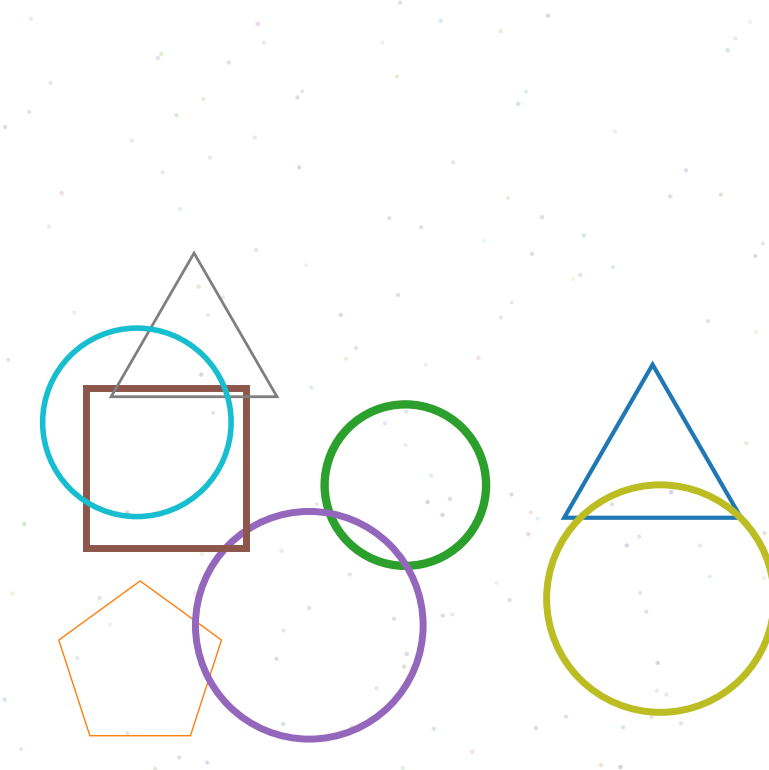[{"shape": "triangle", "thickness": 1.5, "radius": 0.66, "center": [0.848, 0.394]}, {"shape": "pentagon", "thickness": 0.5, "radius": 0.56, "center": [0.182, 0.134]}, {"shape": "circle", "thickness": 3, "radius": 0.52, "center": [0.526, 0.37]}, {"shape": "circle", "thickness": 2.5, "radius": 0.74, "center": [0.402, 0.188]}, {"shape": "square", "thickness": 2.5, "radius": 0.52, "center": [0.216, 0.392]}, {"shape": "triangle", "thickness": 1, "radius": 0.62, "center": [0.252, 0.547]}, {"shape": "circle", "thickness": 2.5, "radius": 0.74, "center": [0.858, 0.223]}, {"shape": "circle", "thickness": 2, "radius": 0.61, "center": [0.178, 0.452]}]